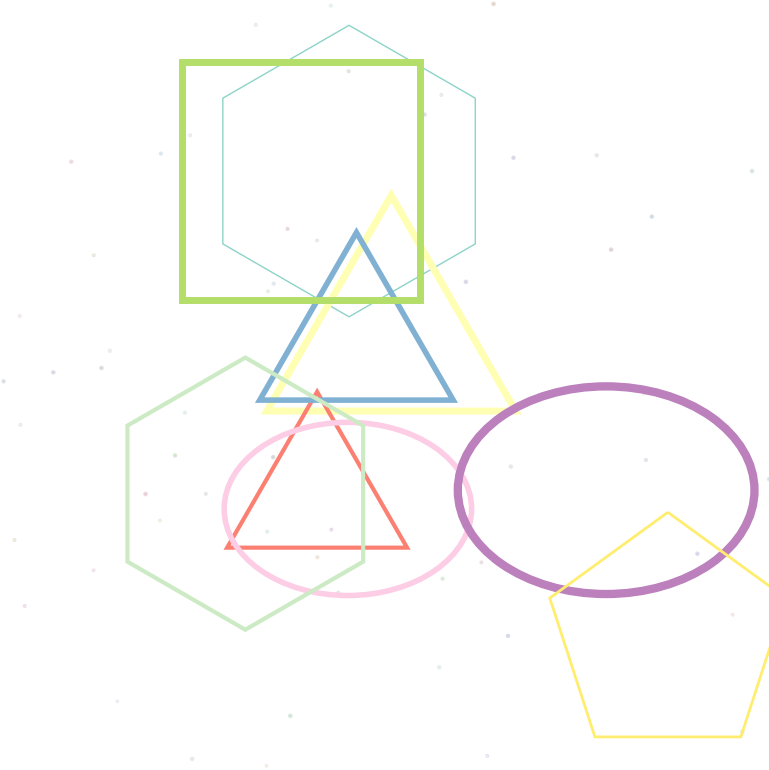[{"shape": "hexagon", "thickness": 0.5, "radius": 0.95, "center": [0.453, 0.778]}, {"shape": "triangle", "thickness": 2.5, "radius": 0.93, "center": [0.508, 0.559]}, {"shape": "triangle", "thickness": 1.5, "radius": 0.67, "center": [0.412, 0.356]}, {"shape": "triangle", "thickness": 2, "radius": 0.73, "center": [0.463, 0.553]}, {"shape": "square", "thickness": 2.5, "radius": 0.77, "center": [0.391, 0.765]}, {"shape": "oval", "thickness": 2, "radius": 0.8, "center": [0.452, 0.339]}, {"shape": "oval", "thickness": 3, "radius": 0.96, "center": [0.787, 0.363]}, {"shape": "hexagon", "thickness": 1.5, "radius": 0.88, "center": [0.319, 0.359]}, {"shape": "pentagon", "thickness": 1, "radius": 0.81, "center": [0.867, 0.173]}]